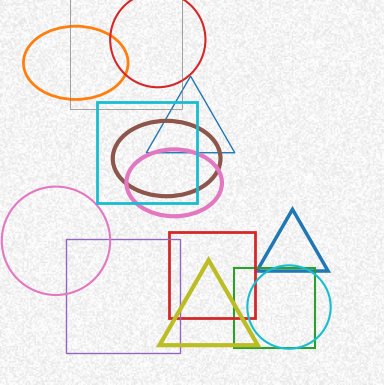[{"shape": "triangle", "thickness": 2.5, "radius": 0.53, "center": [0.76, 0.349]}, {"shape": "triangle", "thickness": 1, "radius": 0.66, "center": [0.495, 0.67]}, {"shape": "oval", "thickness": 2, "radius": 0.68, "center": [0.197, 0.837]}, {"shape": "square", "thickness": 1.5, "radius": 0.52, "center": [0.713, 0.199]}, {"shape": "circle", "thickness": 1.5, "radius": 0.62, "center": [0.41, 0.897]}, {"shape": "square", "thickness": 2, "radius": 0.55, "center": [0.551, 0.286]}, {"shape": "square", "thickness": 1, "radius": 0.74, "center": [0.319, 0.231]}, {"shape": "oval", "thickness": 3, "radius": 0.7, "center": [0.433, 0.588]}, {"shape": "oval", "thickness": 3, "radius": 0.62, "center": [0.452, 0.525]}, {"shape": "circle", "thickness": 1.5, "radius": 0.7, "center": [0.145, 0.375]}, {"shape": "square", "thickness": 0.5, "radius": 0.73, "center": [0.328, 0.862]}, {"shape": "triangle", "thickness": 3, "radius": 0.74, "center": [0.542, 0.177]}, {"shape": "square", "thickness": 2, "radius": 0.65, "center": [0.382, 0.604]}, {"shape": "circle", "thickness": 1.5, "radius": 0.54, "center": [0.751, 0.203]}]